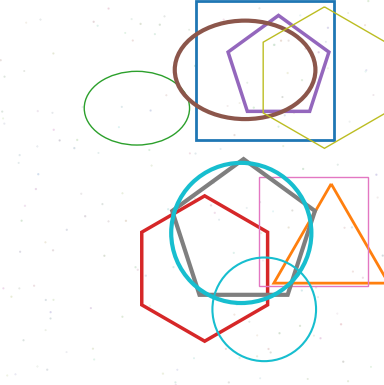[{"shape": "square", "thickness": 2, "radius": 0.9, "center": [0.688, 0.817]}, {"shape": "triangle", "thickness": 2, "radius": 0.86, "center": [0.86, 0.351]}, {"shape": "oval", "thickness": 1, "radius": 0.68, "center": [0.356, 0.719]}, {"shape": "hexagon", "thickness": 2.5, "radius": 0.94, "center": [0.532, 0.303]}, {"shape": "pentagon", "thickness": 2.5, "radius": 0.69, "center": [0.723, 0.822]}, {"shape": "oval", "thickness": 3, "radius": 0.91, "center": [0.637, 0.819]}, {"shape": "square", "thickness": 1, "radius": 0.71, "center": [0.815, 0.4]}, {"shape": "pentagon", "thickness": 3, "radius": 0.97, "center": [0.633, 0.392]}, {"shape": "hexagon", "thickness": 1, "radius": 0.92, "center": [0.843, 0.798]}, {"shape": "circle", "thickness": 1.5, "radius": 0.67, "center": [0.686, 0.197]}, {"shape": "circle", "thickness": 3, "radius": 0.91, "center": [0.627, 0.395]}]